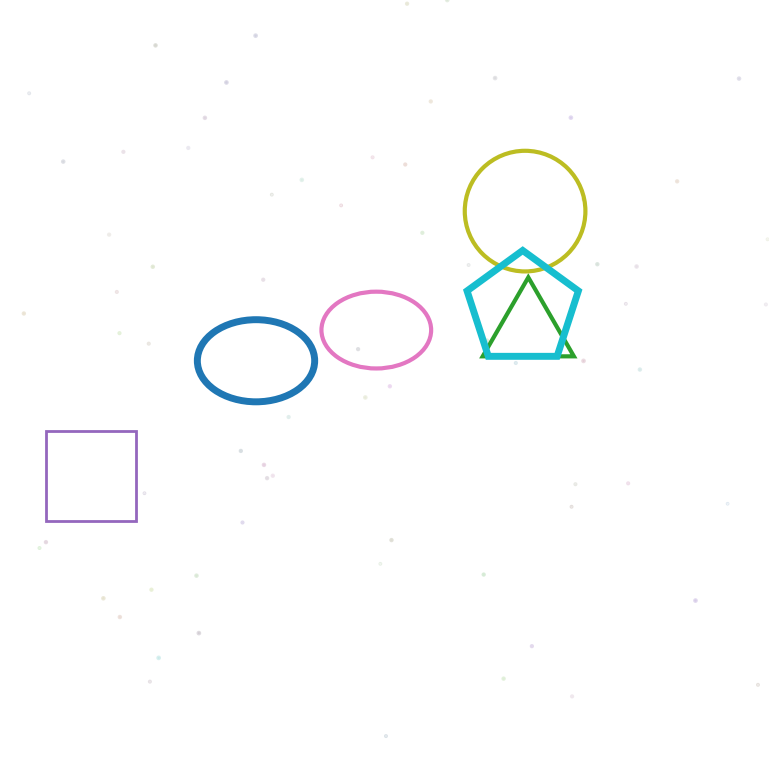[{"shape": "oval", "thickness": 2.5, "radius": 0.38, "center": [0.332, 0.531]}, {"shape": "triangle", "thickness": 1.5, "radius": 0.34, "center": [0.686, 0.571]}, {"shape": "square", "thickness": 1, "radius": 0.29, "center": [0.119, 0.382]}, {"shape": "oval", "thickness": 1.5, "radius": 0.36, "center": [0.489, 0.571]}, {"shape": "circle", "thickness": 1.5, "radius": 0.39, "center": [0.682, 0.726]}, {"shape": "pentagon", "thickness": 2.5, "radius": 0.38, "center": [0.679, 0.599]}]